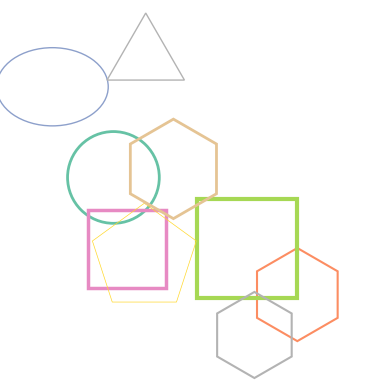[{"shape": "circle", "thickness": 2, "radius": 0.6, "center": [0.295, 0.539]}, {"shape": "hexagon", "thickness": 1.5, "radius": 0.6, "center": [0.772, 0.235]}, {"shape": "oval", "thickness": 1, "radius": 0.73, "center": [0.136, 0.775]}, {"shape": "square", "thickness": 2.5, "radius": 0.51, "center": [0.33, 0.354]}, {"shape": "square", "thickness": 3, "radius": 0.64, "center": [0.641, 0.355]}, {"shape": "pentagon", "thickness": 0.5, "radius": 0.71, "center": [0.375, 0.33]}, {"shape": "hexagon", "thickness": 2, "radius": 0.65, "center": [0.45, 0.561]}, {"shape": "hexagon", "thickness": 1.5, "radius": 0.56, "center": [0.661, 0.13]}, {"shape": "triangle", "thickness": 1, "radius": 0.58, "center": [0.379, 0.85]}]